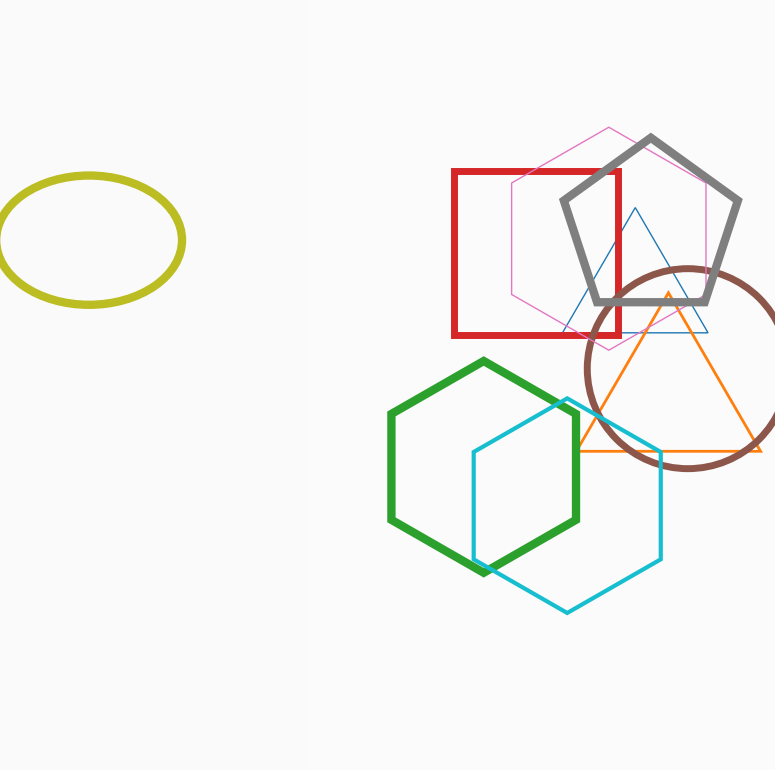[{"shape": "triangle", "thickness": 0.5, "radius": 0.54, "center": [0.82, 0.622]}, {"shape": "triangle", "thickness": 1, "radius": 0.69, "center": [0.863, 0.483]}, {"shape": "hexagon", "thickness": 3, "radius": 0.69, "center": [0.624, 0.394]}, {"shape": "square", "thickness": 2.5, "radius": 0.53, "center": [0.692, 0.671]}, {"shape": "circle", "thickness": 2.5, "radius": 0.65, "center": [0.888, 0.521]}, {"shape": "hexagon", "thickness": 0.5, "radius": 0.72, "center": [0.786, 0.69]}, {"shape": "pentagon", "thickness": 3, "radius": 0.59, "center": [0.84, 0.703]}, {"shape": "oval", "thickness": 3, "radius": 0.6, "center": [0.115, 0.688]}, {"shape": "hexagon", "thickness": 1.5, "radius": 0.7, "center": [0.732, 0.343]}]